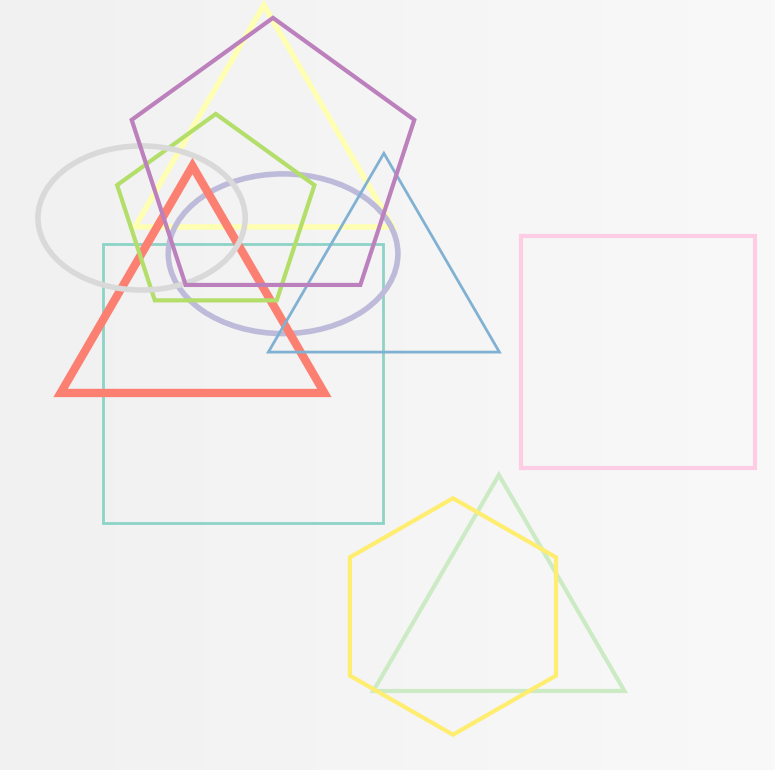[{"shape": "square", "thickness": 1, "radius": 0.9, "center": [0.314, 0.502]}, {"shape": "triangle", "thickness": 2, "radius": 0.96, "center": [0.34, 0.801]}, {"shape": "oval", "thickness": 2, "radius": 0.74, "center": [0.365, 0.67]}, {"shape": "triangle", "thickness": 3, "radius": 0.98, "center": [0.248, 0.588]}, {"shape": "triangle", "thickness": 1, "radius": 0.86, "center": [0.495, 0.629]}, {"shape": "pentagon", "thickness": 1.5, "radius": 0.67, "center": [0.278, 0.718]}, {"shape": "square", "thickness": 1.5, "radius": 0.76, "center": [0.823, 0.543]}, {"shape": "oval", "thickness": 2, "radius": 0.67, "center": [0.183, 0.717]}, {"shape": "pentagon", "thickness": 1.5, "radius": 0.96, "center": [0.352, 0.785]}, {"shape": "triangle", "thickness": 1.5, "radius": 0.94, "center": [0.644, 0.196]}, {"shape": "hexagon", "thickness": 1.5, "radius": 0.77, "center": [0.584, 0.199]}]